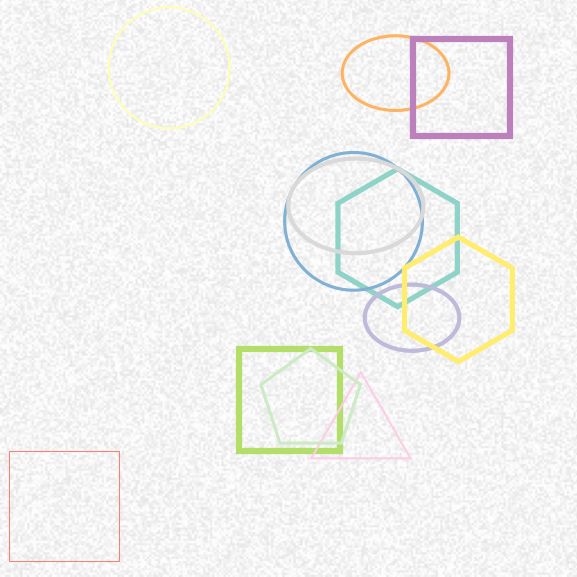[{"shape": "hexagon", "thickness": 2.5, "radius": 0.6, "center": [0.689, 0.587]}, {"shape": "circle", "thickness": 1, "radius": 0.52, "center": [0.293, 0.882]}, {"shape": "oval", "thickness": 2, "radius": 0.41, "center": [0.713, 0.449]}, {"shape": "square", "thickness": 0.5, "radius": 0.48, "center": [0.111, 0.123]}, {"shape": "circle", "thickness": 1.5, "radius": 0.6, "center": [0.612, 0.616]}, {"shape": "oval", "thickness": 1.5, "radius": 0.46, "center": [0.685, 0.873]}, {"shape": "square", "thickness": 3, "radius": 0.44, "center": [0.501, 0.306]}, {"shape": "triangle", "thickness": 1, "radius": 0.5, "center": [0.625, 0.255]}, {"shape": "oval", "thickness": 2, "radius": 0.59, "center": [0.616, 0.643]}, {"shape": "square", "thickness": 3, "radius": 0.42, "center": [0.799, 0.848]}, {"shape": "pentagon", "thickness": 1.5, "radius": 0.45, "center": [0.538, 0.305]}, {"shape": "hexagon", "thickness": 2.5, "radius": 0.54, "center": [0.794, 0.481]}]